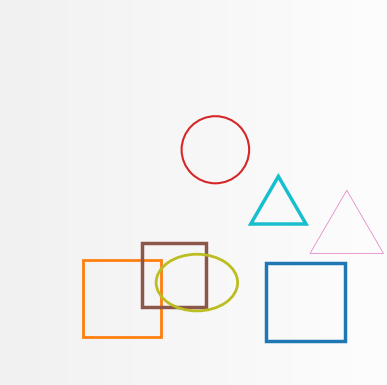[{"shape": "square", "thickness": 2.5, "radius": 0.51, "center": [0.788, 0.216]}, {"shape": "square", "thickness": 2, "radius": 0.5, "center": [0.316, 0.224]}, {"shape": "circle", "thickness": 1.5, "radius": 0.44, "center": [0.556, 0.611]}, {"shape": "square", "thickness": 2.5, "radius": 0.41, "center": [0.45, 0.286]}, {"shape": "triangle", "thickness": 0.5, "radius": 0.55, "center": [0.895, 0.396]}, {"shape": "oval", "thickness": 2, "radius": 0.53, "center": [0.508, 0.266]}, {"shape": "triangle", "thickness": 2.5, "radius": 0.41, "center": [0.718, 0.459]}]